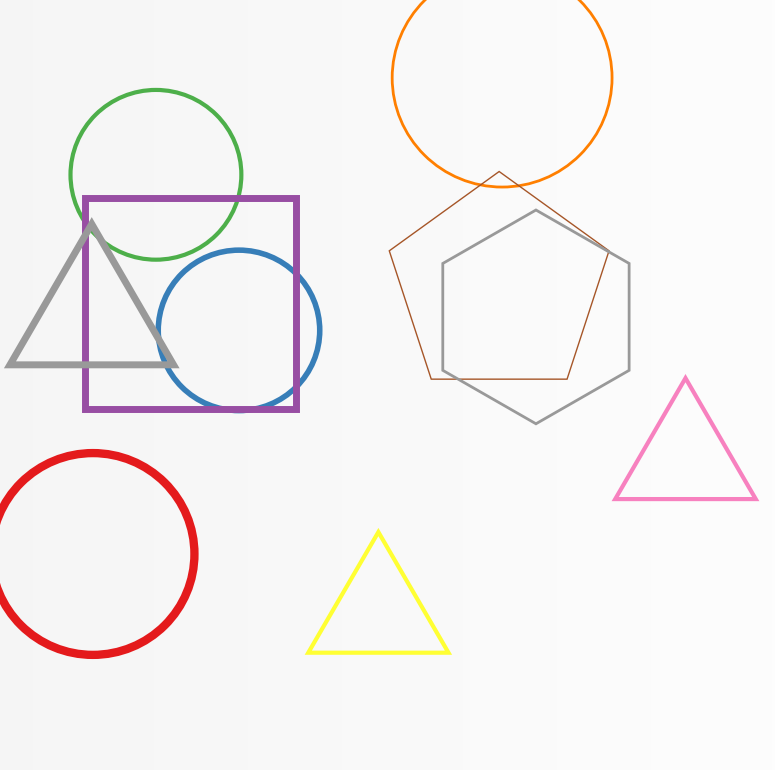[{"shape": "circle", "thickness": 3, "radius": 0.66, "center": [0.12, 0.281]}, {"shape": "circle", "thickness": 2, "radius": 0.52, "center": [0.308, 0.571]}, {"shape": "circle", "thickness": 1.5, "radius": 0.55, "center": [0.201, 0.773]}, {"shape": "square", "thickness": 2.5, "radius": 0.68, "center": [0.246, 0.606]}, {"shape": "circle", "thickness": 1, "radius": 0.71, "center": [0.648, 0.899]}, {"shape": "triangle", "thickness": 1.5, "radius": 0.52, "center": [0.488, 0.205]}, {"shape": "pentagon", "thickness": 0.5, "radius": 0.75, "center": [0.644, 0.628]}, {"shape": "triangle", "thickness": 1.5, "radius": 0.52, "center": [0.885, 0.404]}, {"shape": "triangle", "thickness": 2.5, "radius": 0.61, "center": [0.118, 0.587]}, {"shape": "hexagon", "thickness": 1, "radius": 0.69, "center": [0.692, 0.588]}]